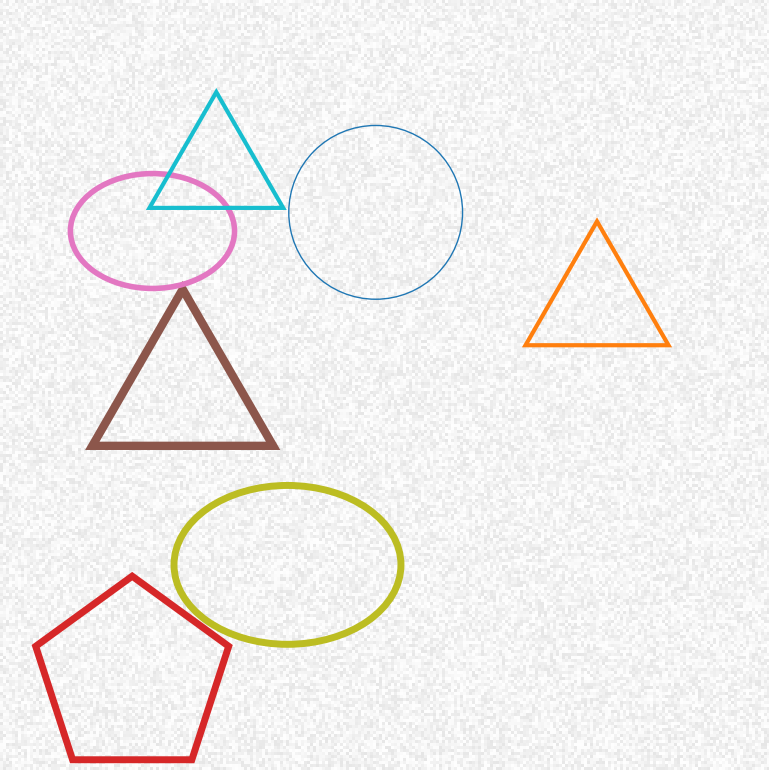[{"shape": "circle", "thickness": 0.5, "radius": 0.56, "center": [0.488, 0.724]}, {"shape": "triangle", "thickness": 1.5, "radius": 0.54, "center": [0.775, 0.605]}, {"shape": "pentagon", "thickness": 2.5, "radius": 0.66, "center": [0.172, 0.12]}, {"shape": "triangle", "thickness": 3, "radius": 0.68, "center": [0.237, 0.489]}, {"shape": "oval", "thickness": 2, "radius": 0.53, "center": [0.198, 0.7]}, {"shape": "oval", "thickness": 2.5, "radius": 0.74, "center": [0.373, 0.266]}, {"shape": "triangle", "thickness": 1.5, "radius": 0.5, "center": [0.281, 0.78]}]